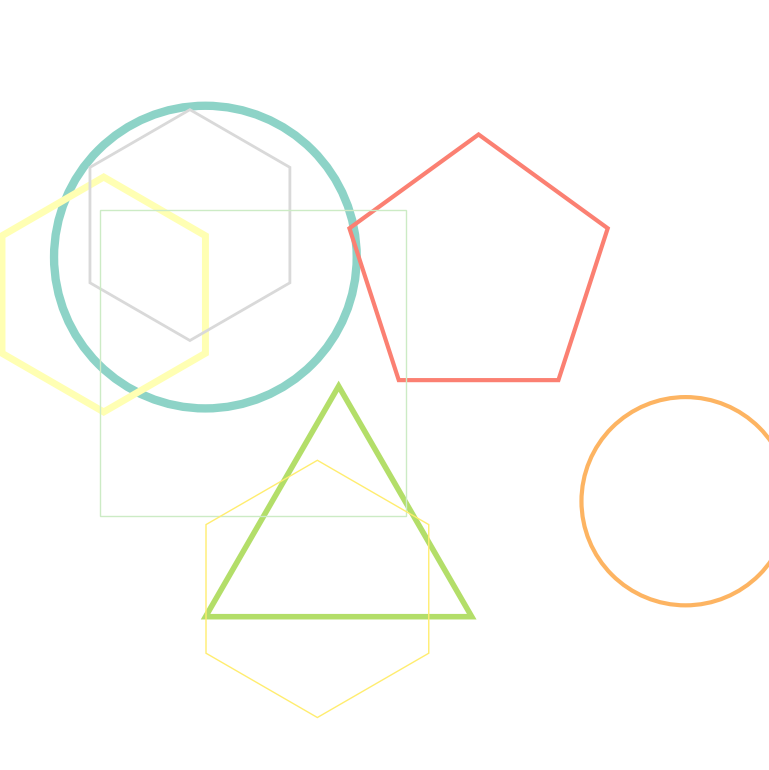[{"shape": "circle", "thickness": 3, "radius": 0.98, "center": [0.267, 0.666]}, {"shape": "hexagon", "thickness": 2.5, "radius": 0.76, "center": [0.135, 0.618]}, {"shape": "pentagon", "thickness": 1.5, "radius": 0.88, "center": [0.622, 0.649]}, {"shape": "circle", "thickness": 1.5, "radius": 0.68, "center": [0.89, 0.349]}, {"shape": "triangle", "thickness": 2, "radius": 1.0, "center": [0.44, 0.299]}, {"shape": "hexagon", "thickness": 1, "radius": 0.75, "center": [0.247, 0.708]}, {"shape": "square", "thickness": 0.5, "radius": 0.99, "center": [0.329, 0.529]}, {"shape": "hexagon", "thickness": 0.5, "radius": 0.84, "center": [0.412, 0.235]}]